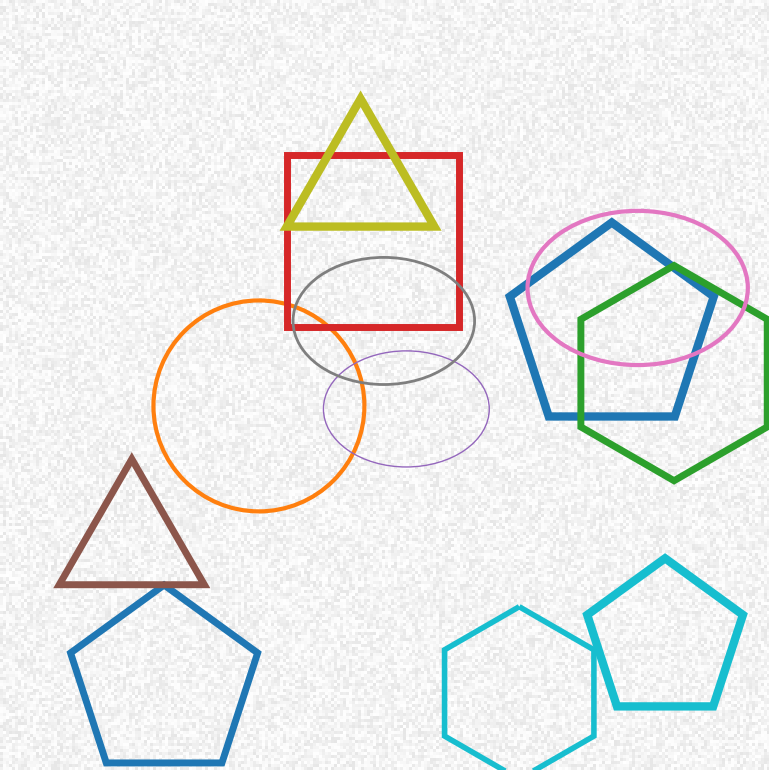[{"shape": "pentagon", "thickness": 3, "radius": 0.7, "center": [0.795, 0.572]}, {"shape": "pentagon", "thickness": 2.5, "radius": 0.64, "center": [0.213, 0.113]}, {"shape": "circle", "thickness": 1.5, "radius": 0.68, "center": [0.336, 0.473]}, {"shape": "hexagon", "thickness": 2.5, "radius": 0.7, "center": [0.875, 0.515]}, {"shape": "square", "thickness": 2.5, "radius": 0.56, "center": [0.484, 0.687]}, {"shape": "oval", "thickness": 0.5, "radius": 0.54, "center": [0.528, 0.469]}, {"shape": "triangle", "thickness": 2.5, "radius": 0.54, "center": [0.171, 0.295]}, {"shape": "oval", "thickness": 1.5, "radius": 0.72, "center": [0.828, 0.626]}, {"shape": "oval", "thickness": 1, "radius": 0.59, "center": [0.498, 0.583]}, {"shape": "triangle", "thickness": 3, "radius": 0.55, "center": [0.468, 0.761]}, {"shape": "pentagon", "thickness": 3, "radius": 0.53, "center": [0.864, 0.169]}, {"shape": "hexagon", "thickness": 2, "radius": 0.56, "center": [0.674, 0.1]}]